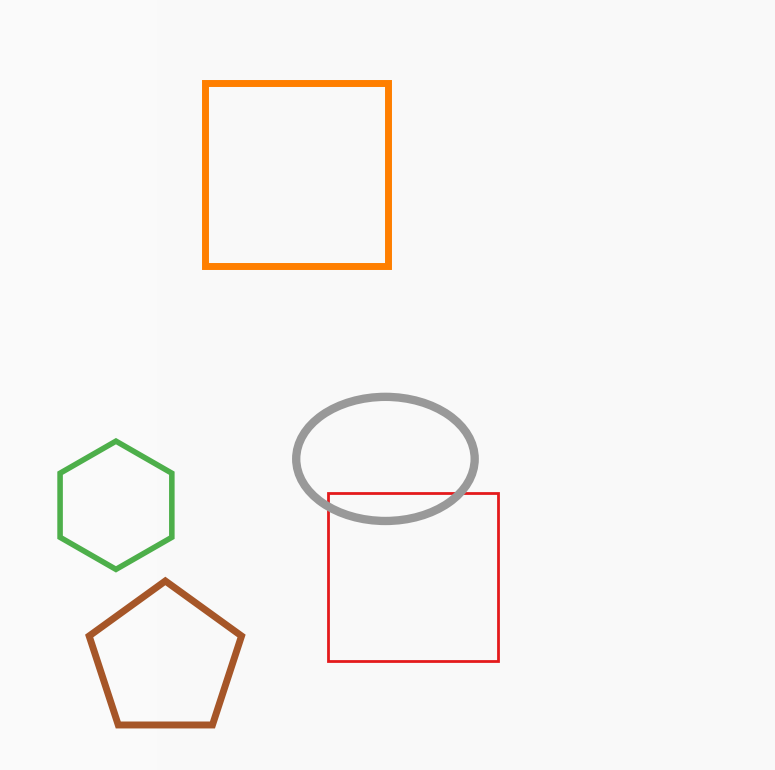[{"shape": "square", "thickness": 1, "radius": 0.55, "center": [0.533, 0.25]}, {"shape": "hexagon", "thickness": 2, "radius": 0.42, "center": [0.15, 0.344]}, {"shape": "square", "thickness": 2.5, "radius": 0.59, "center": [0.383, 0.773]}, {"shape": "pentagon", "thickness": 2.5, "radius": 0.52, "center": [0.213, 0.142]}, {"shape": "oval", "thickness": 3, "radius": 0.58, "center": [0.497, 0.404]}]